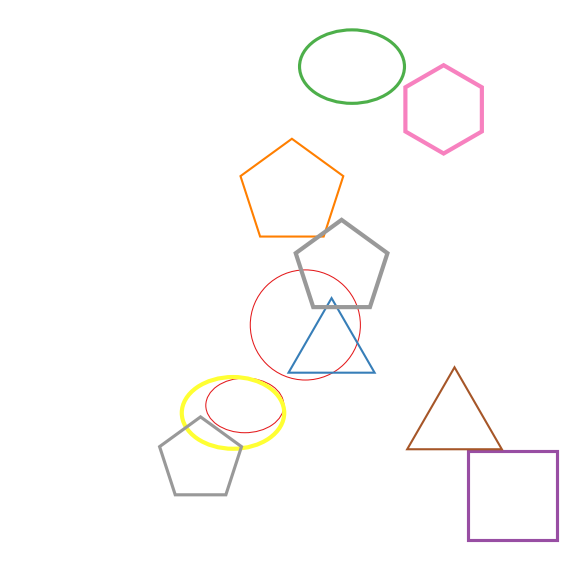[{"shape": "circle", "thickness": 0.5, "radius": 0.48, "center": [0.529, 0.436]}, {"shape": "oval", "thickness": 0.5, "radius": 0.34, "center": [0.424, 0.297]}, {"shape": "triangle", "thickness": 1, "radius": 0.43, "center": [0.574, 0.397]}, {"shape": "oval", "thickness": 1.5, "radius": 0.45, "center": [0.61, 0.884]}, {"shape": "square", "thickness": 1.5, "radius": 0.39, "center": [0.888, 0.141]}, {"shape": "pentagon", "thickness": 1, "radius": 0.47, "center": [0.505, 0.665]}, {"shape": "oval", "thickness": 2, "radius": 0.44, "center": [0.403, 0.284]}, {"shape": "triangle", "thickness": 1, "radius": 0.47, "center": [0.787, 0.269]}, {"shape": "hexagon", "thickness": 2, "radius": 0.38, "center": [0.768, 0.81]}, {"shape": "pentagon", "thickness": 2, "radius": 0.42, "center": [0.591, 0.535]}, {"shape": "pentagon", "thickness": 1.5, "radius": 0.37, "center": [0.347, 0.203]}]